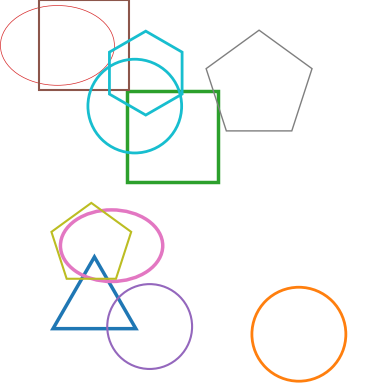[{"shape": "triangle", "thickness": 2.5, "radius": 0.62, "center": [0.245, 0.208]}, {"shape": "circle", "thickness": 2, "radius": 0.61, "center": [0.776, 0.132]}, {"shape": "square", "thickness": 2.5, "radius": 0.59, "center": [0.448, 0.646]}, {"shape": "oval", "thickness": 0.5, "radius": 0.74, "center": [0.149, 0.882]}, {"shape": "circle", "thickness": 1.5, "radius": 0.55, "center": [0.389, 0.152]}, {"shape": "square", "thickness": 1.5, "radius": 0.59, "center": [0.218, 0.883]}, {"shape": "oval", "thickness": 2.5, "radius": 0.66, "center": [0.29, 0.362]}, {"shape": "pentagon", "thickness": 1, "radius": 0.72, "center": [0.673, 0.777]}, {"shape": "pentagon", "thickness": 1.5, "radius": 0.54, "center": [0.237, 0.364]}, {"shape": "circle", "thickness": 2, "radius": 0.61, "center": [0.35, 0.724]}, {"shape": "hexagon", "thickness": 2, "radius": 0.54, "center": [0.379, 0.81]}]